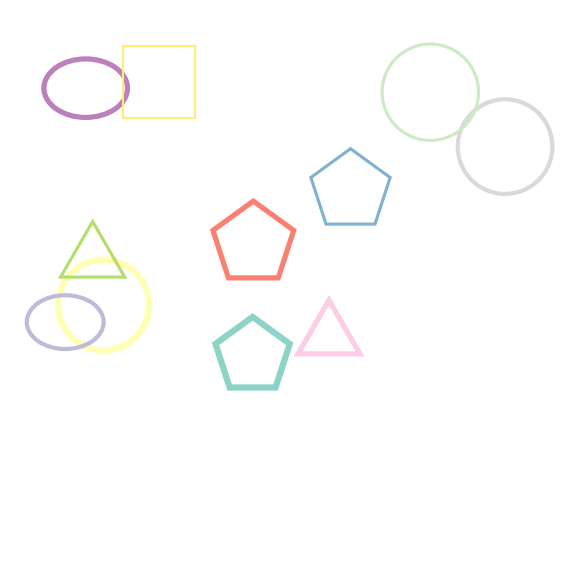[{"shape": "pentagon", "thickness": 3, "radius": 0.34, "center": [0.437, 0.383]}, {"shape": "circle", "thickness": 3, "radius": 0.39, "center": [0.179, 0.471]}, {"shape": "oval", "thickness": 2, "radius": 0.33, "center": [0.113, 0.441]}, {"shape": "pentagon", "thickness": 2.5, "radius": 0.37, "center": [0.439, 0.577]}, {"shape": "pentagon", "thickness": 1.5, "radius": 0.36, "center": [0.607, 0.669]}, {"shape": "triangle", "thickness": 1.5, "radius": 0.32, "center": [0.16, 0.551]}, {"shape": "triangle", "thickness": 2.5, "radius": 0.31, "center": [0.57, 0.417]}, {"shape": "circle", "thickness": 2, "radius": 0.41, "center": [0.875, 0.745]}, {"shape": "oval", "thickness": 2.5, "radius": 0.36, "center": [0.148, 0.846]}, {"shape": "circle", "thickness": 1.5, "radius": 0.42, "center": [0.745, 0.839]}, {"shape": "square", "thickness": 1, "radius": 0.31, "center": [0.275, 0.857]}]